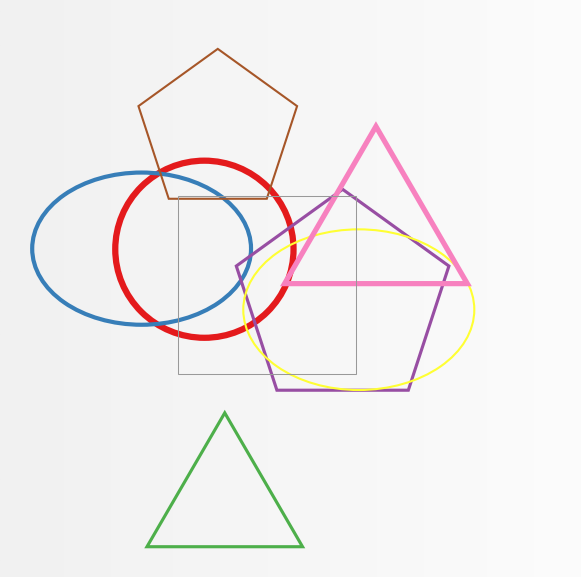[{"shape": "circle", "thickness": 3, "radius": 0.77, "center": [0.352, 0.568]}, {"shape": "oval", "thickness": 2, "radius": 0.94, "center": [0.244, 0.569]}, {"shape": "triangle", "thickness": 1.5, "radius": 0.77, "center": [0.387, 0.13]}, {"shape": "pentagon", "thickness": 1.5, "radius": 0.96, "center": [0.589, 0.479]}, {"shape": "oval", "thickness": 1, "radius": 0.99, "center": [0.617, 0.463]}, {"shape": "pentagon", "thickness": 1, "radius": 0.72, "center": [0.375, 0.771]}, {"shape": "triangle", "thickness": 2.5, "radius": 0.91, "center": [0.647, 0.599]}, {"shape": "square", "thickness": 0.5, "radius": 0.77, "center": [0.459, 0.506]}]